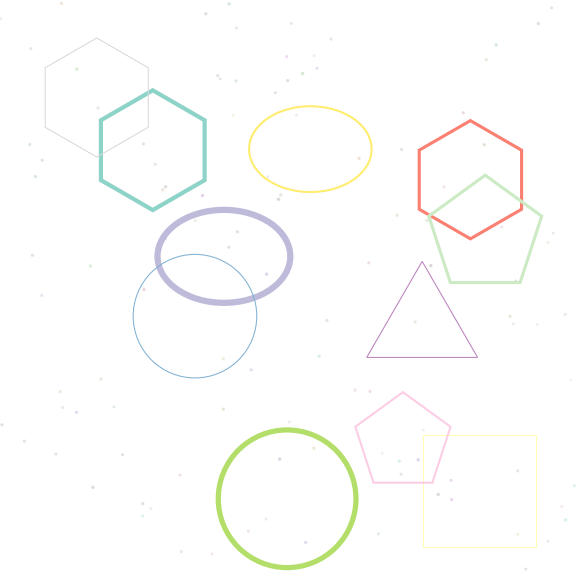[{"shape": "hexagon", "thickness": 2, "radius": 0.52, "center": [0.265, 0.739]}, {"shape": "square", "thickness": 0.5, "radius": 0.49, "center": [0.83, 0.149]}, {"shape": "oval", "thickness": 3, "radius": 0.57, "center": [0.388, 0.555]}, {"shape": "hexagon", "thickness": 1.5, "radius": 0.51, "center": [0.815, 0.688]}, {"shape": "circle", "thickness": 0.5, "radius": 0.53, "center": [0.338, 0.452]}, {"shape": "circle", "thickness": 2.5, "radius": 0.6, "center": [0.497, 0.135]}, {"shape": "pentagon", "thickness": 1, "radius": 0.43, "center": [0.698, 0.233]}, {"shape": "hexagon", "thickness": 0.5, "radius": 0.52, "center": [0.168, 0.83]}, {"shape": "triangle", "thickness": 0.5, "radius": 0.55, "center": [0.731, 0.436]}, {"shape": "pentagon", "thickness": 1.5, "radius": 0.51, "center": [0.84, 0.593]}, {"shape": "oval", "thickness": 1, "radius": 0.53, "center": [0.537, 0.741]}]